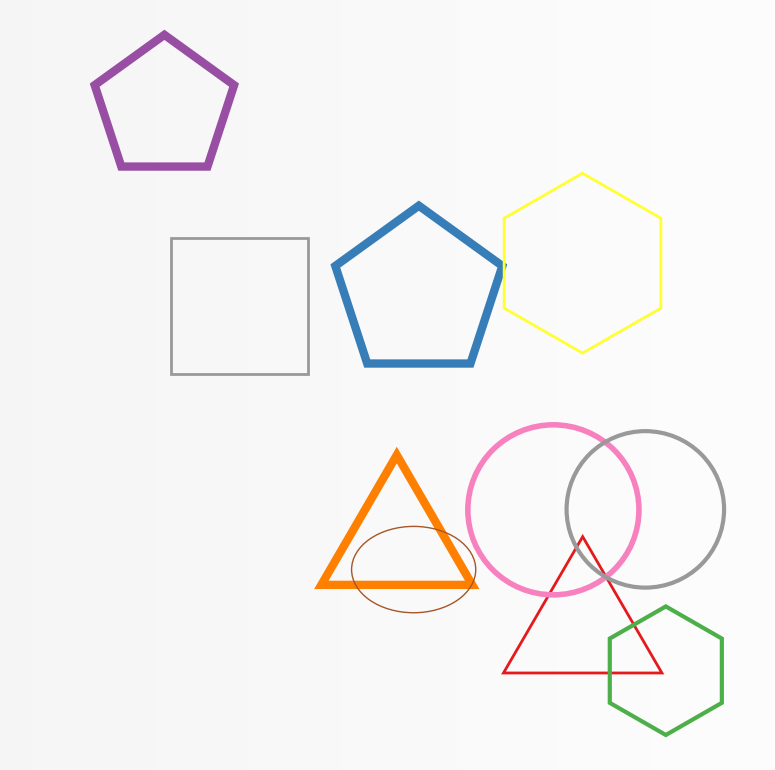[{"shape": "triangle", "thickness": 1, "radius": 0.59, "center": [0.752, 0.185]}, {"shape": "pentagon", "thickness": 3, "radius": 0.57, "center": [0.54, 0.62]}, {"shape": "hexagon", "thickness": 1.5, "radius": 0.42, "center": [0.859, 0.129]}, {"shape": "pentagon", "thickness": 3, "radius": 0.47, "center": [0.212, 0.86]}, {"shape": "triangle", "thickness": 3, "radius": 0.56, "center": [0.512, 0.297]}, {"shape": "hexagon", "thickness": 1, "radius": 0.58, "center": [0.752, 0.658]}, {"shape": "oval", "thickness": 0.5, "radius": 0.4, "center": [0.534, 0.26]}, {"shape": "circle", "thickness": 2, "radius": 0.55, "center": [0.714, 0.338]}, {"shape": "square", "thickness": 1, "radius": 0.44, "center": [0.309, 0.602]}, {"shape": "circle", "thickness": 1.5, "radius": 0.51, "center": [0.833, 0.338]}]